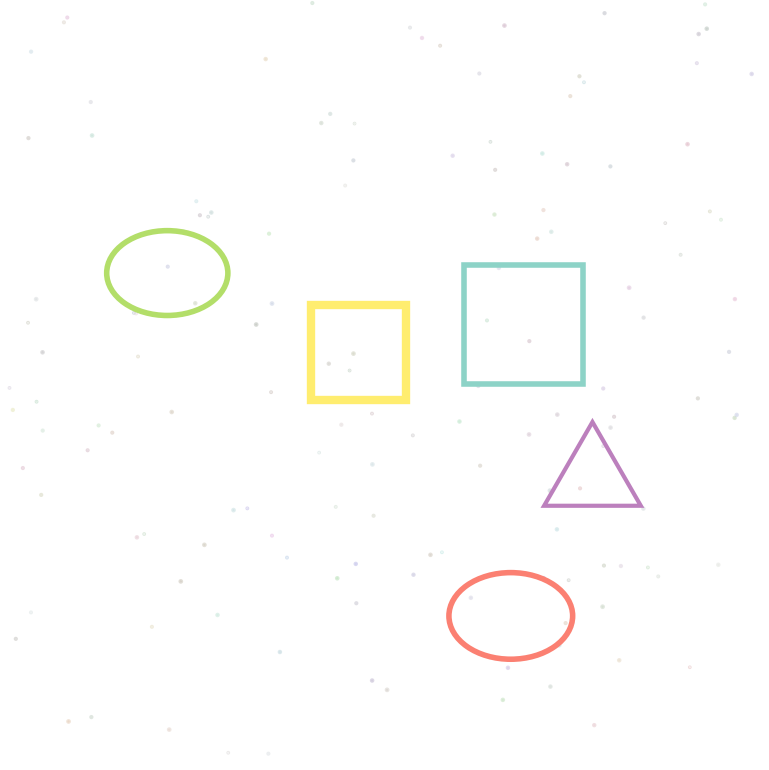[{"shape": "square", "thickness": 2, "radius": 0.39, "center": [0.68, 0.579]}, {"shape": "oval", "thickness": 2, "radius": 0.4, "center": [0.663, 0.2]}, {"shape": "oval", "thickness": 2, "radius": 0.39, "center": [0.217, 0.645]}, {"shape": "triangle", "thickness": 1.5, "radius": 0.36, "center": [0.769, 0.379]}, {"shape": "square", "thickness": 3, "radius": 0.31, "center": [0.466, 0.542]}]